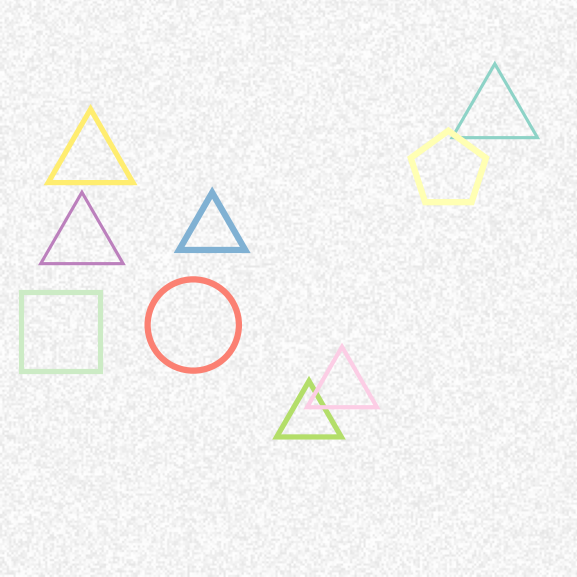[{"shape": "triangle", "thickness": 1.5, "radius": 0.43, "center": [0.857, 0.803]}, {"shape": "pentagon", "thickness": 3, "radius": 0.34, "center": [0.776, 0.704]}, {"shape": "circle", "thickness": 3, "radius": 0.4, "center": [0.335, 0.436]}, {"shape": "triangle", "thickness": 3, "radius": 0.33, "center": [0.367, 0.599]}, {"shape": "triangle", "thickness": 2.5, "radius": 0.32, "center": [0.535, 0.275]}, {"shape": "triangle", "thickness": 2, "radius": 0.35, "center": [0.592, 0.329]}, {"shape": "triangle", "thickness": 1.5, "radius": 0.41, "center": [0.142, 0.584]}, {"shape": "square", "thickness": 2.5, "radius": 0.34, "center": [0.105, 0.425]}, {"shape": "triangle", "thickness": 2.5, "radius": 0.42, "center": [0.157, 0.725]}]